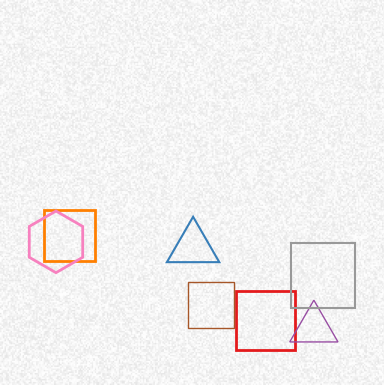[{"shape": "square", "thickness": 2, "radius": 0.38, "center": [0.689, 0.168]}, {"shape": "triangle", "thickness": 1.5, "radius": 0.39, "center": [0.502, 0.358]}, {"shape": "triangle", "thickness": 1, "radius": 0.36, "center": [0.815, 0.148]}, {"shape": "square", "thickness": 2, "radius": 0.33, "center": [0.181, 0.389]}, {"shape": "square", "thickness": 1, "radius": 0.3, "center": [0.548, 0.209]}, {"shape": "hexagon", "thickness": 2, "radius": 0.4, "center": [0.145, 0.372]}, {"shape": "square", "thickness": 1.5, "radius": 0.42, "center": [0.839, 0.284]}]